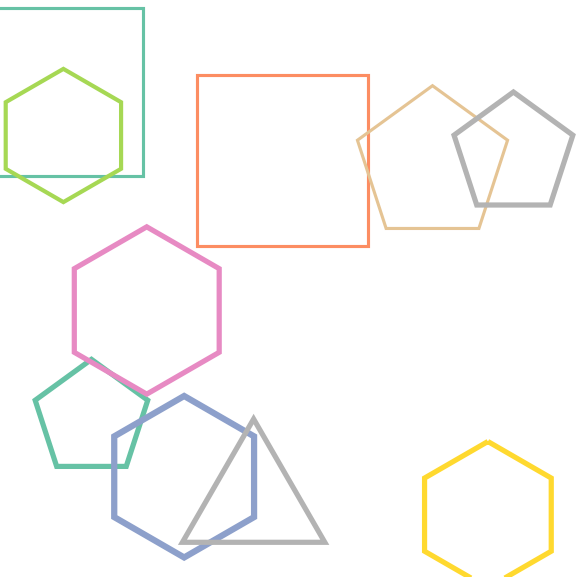[{"shape": "square", "thickness": 1.5, "radius": 0.73, "center": [0.103, 0.84]}, {"shape": "pentagon", "thickness": 2.5, "radius": 0.51, "center": [0.158, 0.274]}, {"shape": "square", "thickness": 1.5, "radius": 0.74, "center": [0.489, 0.721]}, {"shape": "hexagon", "thickness": 3, "radius": 0.7, "center": [0.319, 0.174]}, {"shape": "hexagon", "thickness": 2.5, "radius": 0.72, "center": [0.254, 0.461]}, {"shape": "hexagon", "thickness": 2, "radius": 0.58, "center": [0.11, 0.764]}, {"shape": "hexagon", "thickness": 2.5, "radius": 0.63, "center": [0.845, 0.108]}, {"shape": "pentagon", "thickness": 1.5, "radius": 0.68, "center": [0.749, 0.714]}, {"shape": "triangle", "thickness": 2.5, "radius": 0.71, "center": [0.439, 0.131]}, {"shape": "pentagon", "thickness": 2.5, "radius": 0.54, "center": [0.889, 0.732]}]